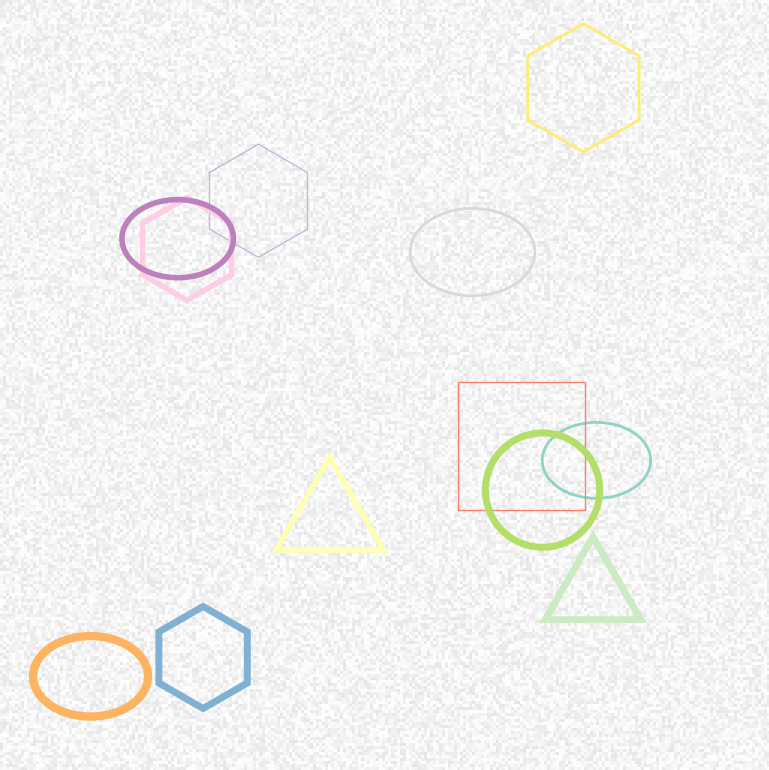[{"shape": "oval", "thickness": 1, "radius": 0.35, "center": [0.775, 0.402]}, {"shape": "triangle", "thickness": 2, "radius": 0.4, "center": [0.428, 0.326]}, {"shape": "hexagon", "thickness": 0.5, "radius": 0.37, "center": [0.336, 0.739]}, {"shape": "square", "thickness": 0.5, "radius": 0.41, "center": [0.677, 0.421]}, {"shape": "hexagon", "thickness": 2.5, "radius": 0.33, "center": [0.264, 0.146]}, {"shape": "oval", "thickness": 3, "radius": 0.37, "center": [0.118, 0.122]}, {"shape": "circle", "thickness": 2.5, "radius": 0.37, "center": [0.705, 0.364]}, {"shape": "hexagon", "thickness": 2, "radius": 0.33, "center": [0.243, 0.677]}, {"shape": "oval", "thickness": 1, "radius": 0.41, "center": [0.614, 0.673]}, {"shape": "oval", "thickness": 2, "radius": 0.36, "center": [0.231, 0.69]}, {"shape": "triangle", "thickness": 2.5, "radius": 0.36, "center": [0.77, 0.231]}, {"shape": "hexagon", "thickness": 1, "radius": 0.42, "center": [0.758, 0.886]}]